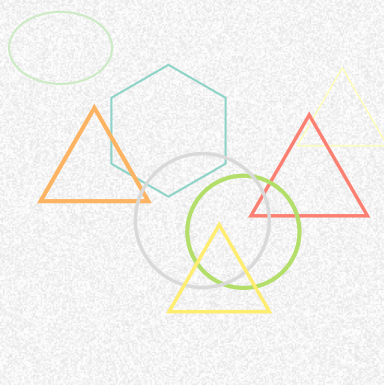[{"shape": "hexagon", "thickness": 1.5, "radius": 0.86, "center": [0.438, 0.66]}, {"shape": "triangle", "thickness": 1, "radius": 0.68, "center": [0.889, 0.689]}, {"shape": "triangle", "thickness": 2.5, "radius": 0.87, "center": [0.803, 0.527]}, {"shape": "triangle", "thickness": 3, "radius": 0.81, "center": [0.245, 0.558]}, {"shape": "circle", "thickness": 3, "radius": 0.73, "center": [0.632, 0.398]}, {"shape": "circle", "thickness": 2.5, "radius": 0.87, "center": [0.526, 0.427]}, {"shape": "oval", "thickness": 1.5, "radius": 0.67, "center": [0.157, 0.876]}, {"shape": "triangle", "thickness": 2.5, "radius": 0.75, "center": [0.569, 0.266]}]